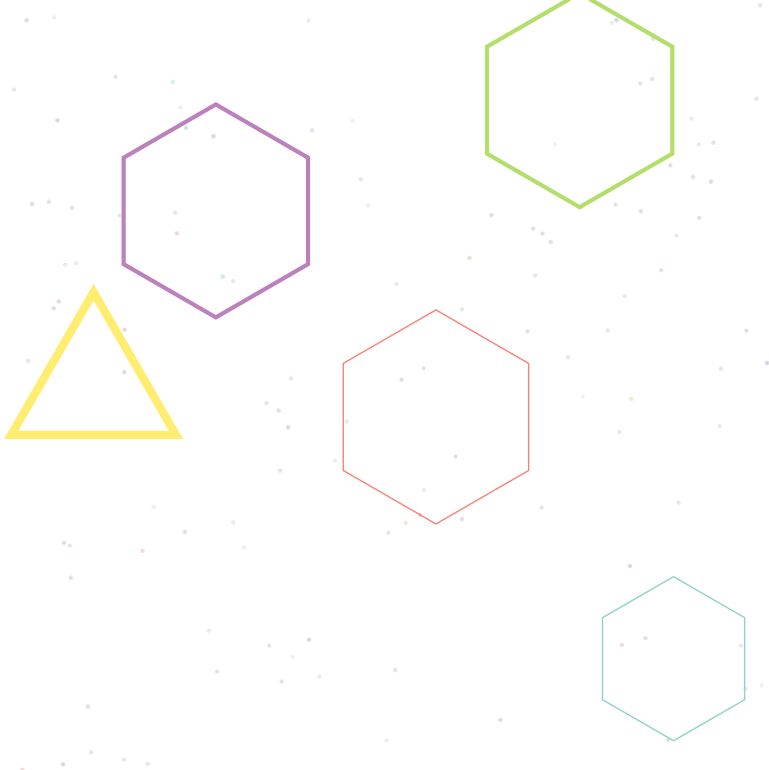[{"shape": "hexagon", "thickness": 0.5, "radius": 0.53, "center": [0.875, 0.145]}, {"shape": "hexagon", "thickness": 0.5, "radius": 0.7, "center": [0.566, 0.459]}, {"shape": "hexagon", "thickness": 1.5, "radius": 0.69, "center": [0.753, 0.87]}, {"shape": "hexagon", "thickness": 1.5, "radius": 0.69, "center": [0.28, 0.726]}, {"shape": "triangle", "thickness": 3, "radius": 0.62, "center": [0.121, 0.497]}]